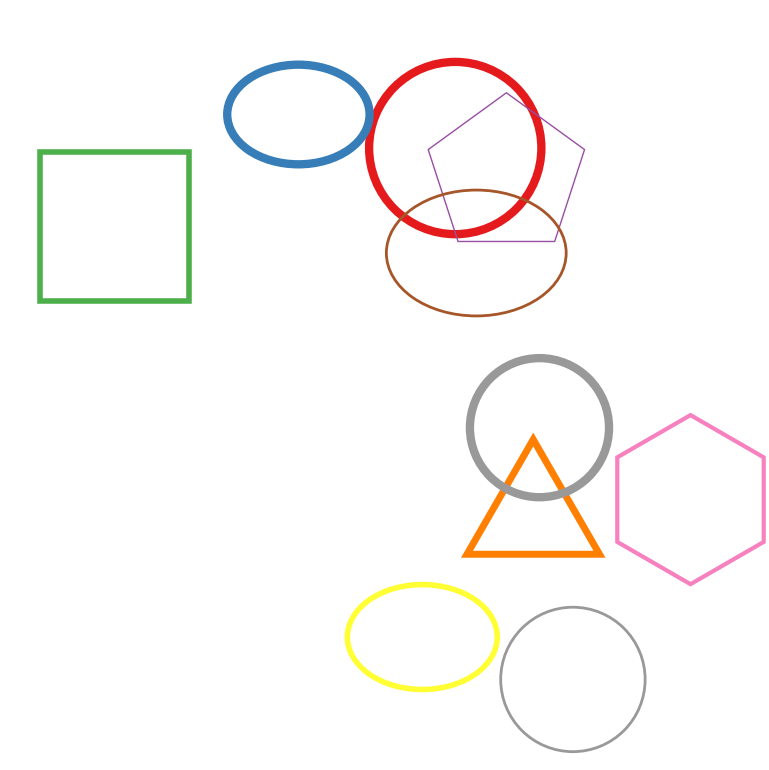[{"shape": "circle", "thickness": 3, "radius": 0.56, "center": [0.591, 0.808]}, {"shape": "oval", "thickness": 3, "radius": 0.46, "center": [0.388, 0.851]}, {"shape": "square", "thickness": 2, "radius": 0.48, "center": [0.149, 0.706]}, {"shape": "pentagon", "thickness": 0.5, "radius": 0.53, "center": [0.658, 0.773]}, {"shape": "triangle", "thickness": 2.5, "radius": 0.5, "center": [0.693, 0.33]}, {"shape": "oval", "thickness": 2, "radius": 0.49, "center": [0.548, 0.173]}, {"shape": "oval", "thickness": 1, "radius": 0.58, "center": [0.619, 0.671]}, {"shape": "hexagon", "thickness": 1.5, "radius": 0.55, "center": [0.897, 0.351]}, {"shape": "circle", "thickness": 3, "radius": 0.45, "center": [0.701, 0.445]}, {"shape": "circle", "thickness": 1, "radius": 0.47, "center": [0.744, 0.118]}]